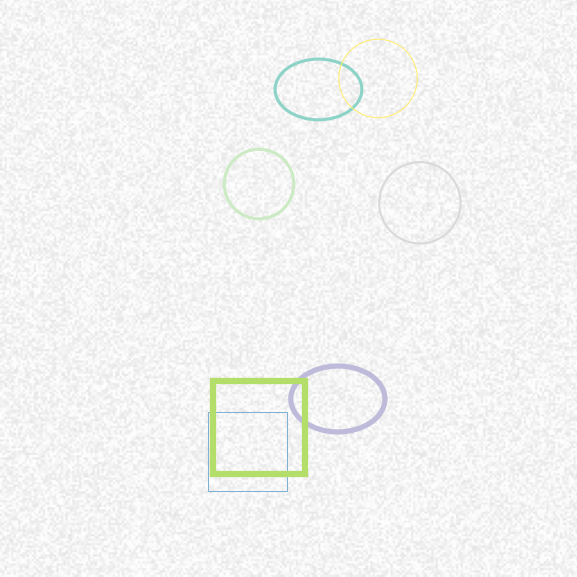[{"shape": "oval", "thickness": 1.5, "radius": 0.38, "center": [0.551, 0.844]}, {"shape": "oval", "thickness": 2.5, "radius": 0.41, "center": [0.585, 0.308]}, {"shape": "square", "thickness": 0.5, "radius": 0.34, "center": [0.428, 0.217]}, {"shape": "square", "thickness": 3, "radius": 0.4, "center": [0.448, 0.259]}, {"shape": "circle", "thickness": 1, "radius": 0.35, "center": [0.727, 0.648]}, {"shape": "circle", "thickness": 1.5, "radius": 0.3, "center": [0.449, 0.68]}, {"shape": "circle", "thickness": 0.5, "radius": 0.34, "center": [0.655, 0.863]}]